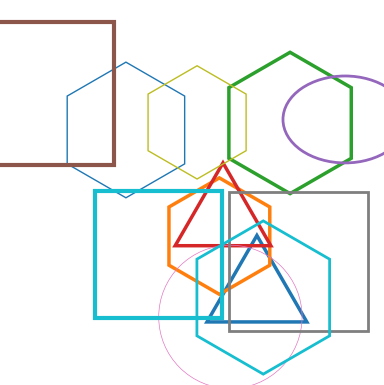[{"shape": "triangle", "thickness": 2.5, "radius": 0.75, "center": [0.667, 0.239]}, {"shape": "hexagon", "thickness": 1, "radius": 0.88, "center": [0.327, 0.662]}, {"shape": "hexagon", "thickness": 2.5, "radius": 0.76, "center": [0.57, 0.387]}, {"shape": "hexagon", "thickness": 2.5, "radius": 0.92, "center": [0.753, 0.681]}, {"shape": "triangle", "thickness": 2.5, "radius": 0.72, "center": [0.579, 0.434]}, {"shape": "oval", "thickness": 2, "radius": 0.81, "center": [0.896, 0.69]}, {"shape": "square", "thickness": 3, "radius": 0.93, "center": [0.112, 0.757]}, {"shape": "circle", "thickness": 0.5, "radius": 0.93, "center": [0.598, 0.177]}, {"shape": "square", "thickness": 2, "radius": 0.9, "center": [0.775, 0.321]}, {"shape": "hexagon", "thickness": 1, "radius": 0.74, "center": [0.512, 0.682]}, {"shape": "hexagon", "thickness": 2, "radius": 1.0, "center": [0.684, 0.227]}, {"shape": "square", "thickness": 3, "radius": 0.82, "center": [0.412, 0.339]}]